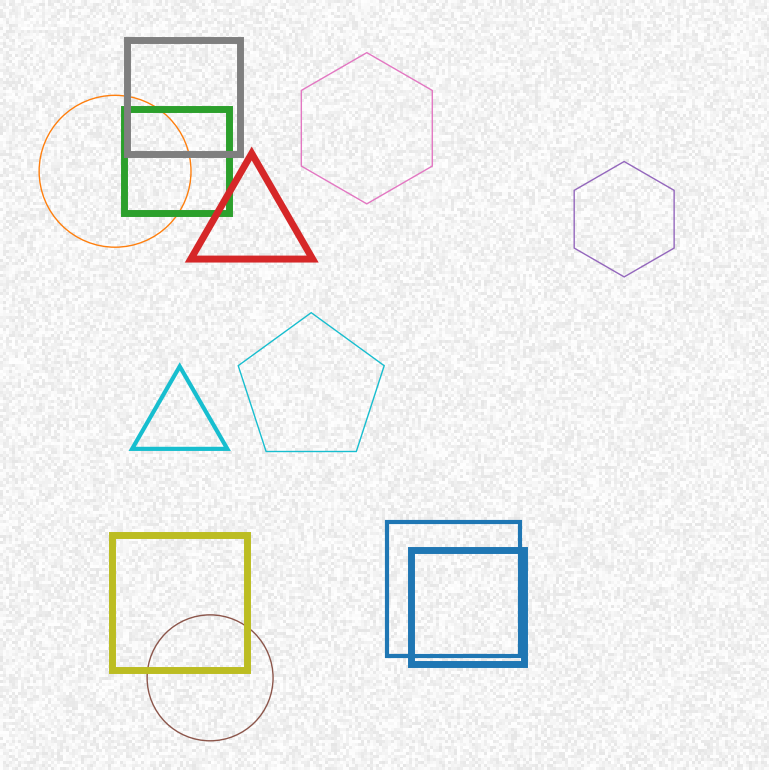[{"shape": "square", "thickness": 1.5, "radius": 0.43, "center": [0.589, 0.235]}, {"shape": "square", "thickness": 2.5, "radius": 0.37, "center": [0.607, 0.212]}, {"shape": "circle", "thickness": 0.5, "radius": 0.49, "center": [0.149, 0.778]}, {"shape": "square", "thickness": 2.5, "radius": 0.34, "center": [0.229, 0.791]}, {"shape": "triangle", "thickness": 2.5, "radius": 0.46, "center": [0.327, 0.709]}, {"shape": "hexagon", "thickness": 0.5, "radius": 0.37, "center": [0.811, 0.715]}, {"shape": "circle", "thickness": 0.5, "radius": 0.41, "center": [0.273, 0.12]}, {"shape": "hexagon", "thickness": 0.5, "radius": 0.49, "center": [0.476, 0.833]}, {"shape": "square", "thickness": 2.5, "radius": 0.37, "center": [0.239, 0.874]}, {"shape": "square", "thickness": 2.5, "radius": 0.44, "center": [0.233, 0.217]}, {"shape": "pentagon", "thickness": 0.5, "radius": 0.5, "center": [0.404, 0.494]}, {"shape": "triangle", "thickness": 1.5, "radius": 0.36, "center": [0.233, 0.453]}]